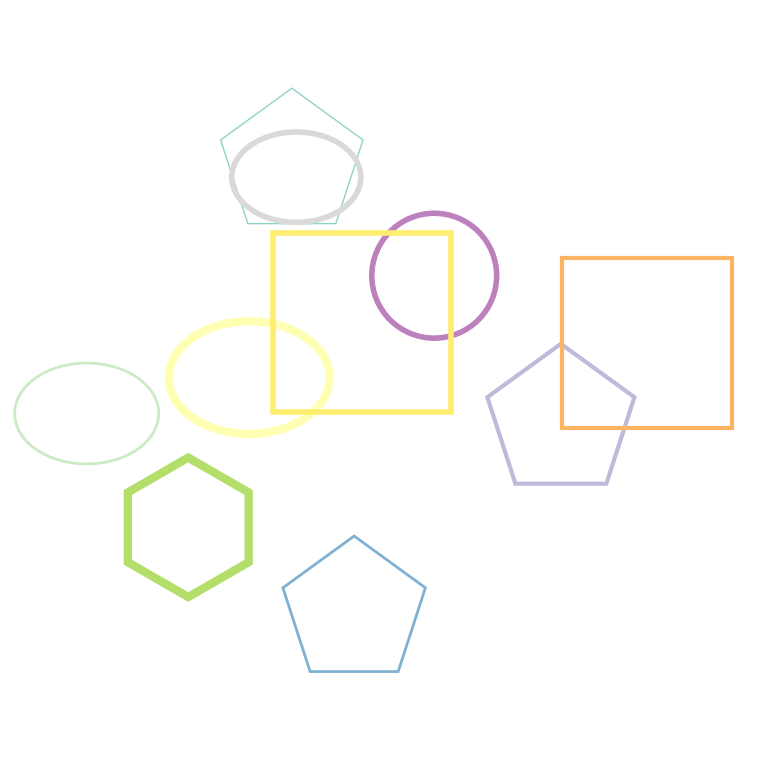[{"shape": "pentagon", "thickness": 0.5, "radius": 0.49, "center": [0.379, 0.788]}, {"shape": "oval", "thickness": 3, "radius": 0.52, "center": [0.324, 0.51]}, {"shape": "pentagon", "thickness": 1.5, "radius": 0.5, "center": [0.728, 0.453]}, {"shape": "pentagon", "thickness": 1, "radius": 0.49, "center": [0.46, 0.207]}, {"shape": "square", "thickness": 1.5, "radius": 0.55, "center": [0.841, 0.555]}, {"shape": "hexagon", "thickness": 3, "radius": 0.45, "center": [0.244, 0.315]}, {"shape": "oval", "thickness": 2, "radius": 0.42, "center": [0.385, 0.77]}, {"shape": "circle", "thickness": 2, "radius": 0.41, "center": [0.564, 0.642]}, {"shape": "oval", "thickness": 1, "radius": 0.47, "center": [0.113, 0.463]}, {"shape": "square", "thickness": 2, "radius": 0.58, "center": [0.47, 0.581]}]